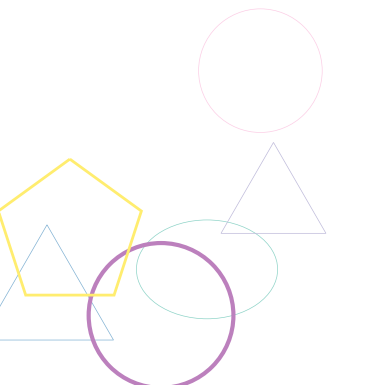[{"shape": "oval", "thickness": 0.5, "radius": 0.92, "center": [0.538, 0.3]}, {"shape": "triangle", "thickness": 0.5, "radius": 0.79, "center": [0.71, 0.473]}, {"shape": "triangle", "thickness": 0.5, "radius": 1.0, "center": [0.122, 0.217]}, {"shape": "circle", "thickness": 0.5, "radius": 0.8, "center": [0.676, 0.816]}, {"shape": "circle", "thickness": 3, "radius": 0.94, "center": [0.418, 0.181]}, {"shape": "pentagon", "thickness": 2, "radius": 0.98, "center": [0.181, 0.391]}]